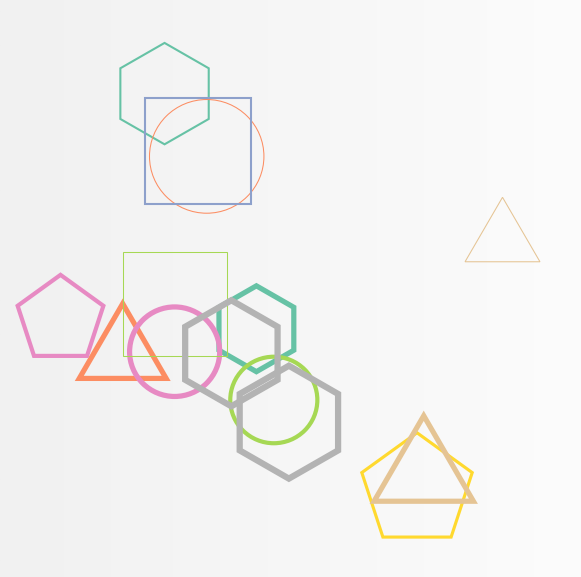[{"shape": "hexagon", "thickness": 1, "radius": 0.44, "center": [0.283, 0.837]}, {"shape": "hexagon", "thickness": 2.5, "radius": 0.37, "center": [0.441, 0.43]}, {"shape": "circle", "thickness": 0.5, "radius": 0.49, "center": [0.356, 0.728]}, {"shape": "triangle", "thickness": 2.5, "radius": 0.43, "center": [0.211, 0.387]}, {"shape": "square", "thickness": 1, "radius": 0.46, "center": [0.34, 0.738]}, {"shape": "pentagon", "thickness": 2, "radius": 0.39, "center": [0.104, 0.446]}, {"shape": "circle", "thickness": 2.5, "radius": 0.39, "center": [0.3, 0.39]}, {"shape": "circle", "thickness": 2, "radius": 0.37, "center": [0.471, 0.307]}, {"shape": "square", "thickness": 0.5, "radius": 0.45, "center": [0.301, 0.473]}, {"shape": "pentagon", "thickness": 1.5, "radius": 0.5, "center": [0.717, 0.15]}, {"shape": "triangle", "thickness": 2.5, "radius": 0.49, "center": [0.729, 0.181]}, {"shape": "triangle", "thickness": 0.5, "radius": 0.37, "center": [0.865, 0.583]}, {"shape": "hexagon", "thickness": 3, "radius": 0.49, "center": [0.497, 0.268]}, {"shape": "hexagon", "thickness": 3, "radius": 0.46, "center": [0.398, 0.387]}]